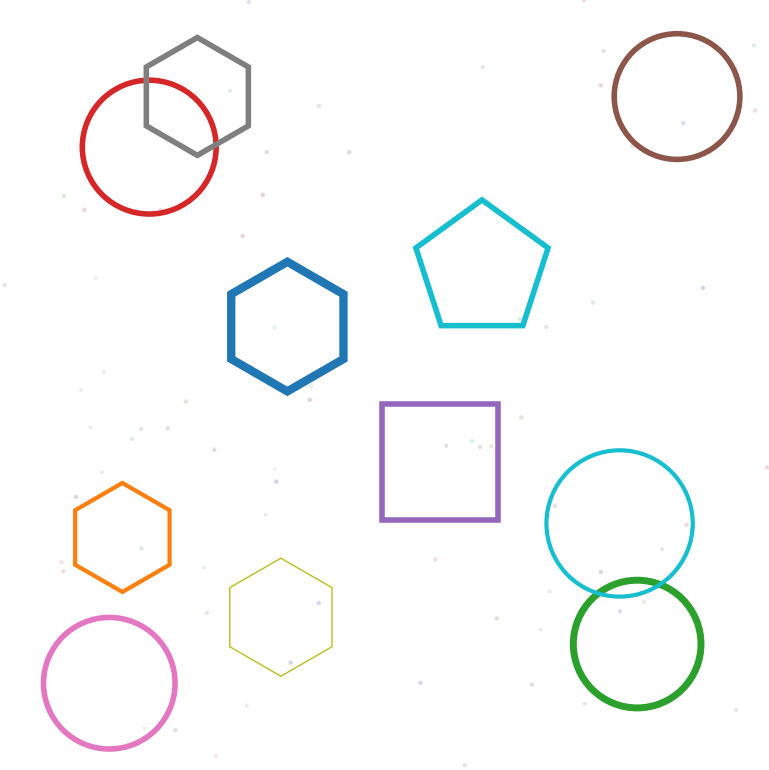[{"shape": "hexagon", "thickness": 3, "radius": 0.42, "center": [0.373, 0.576]}, {"shape": "hexagon", "thickness": 1.5, "radius": 0.35, "center": [0.159, 0.302]}, {"shape": "circle", "thickness": 2.5, "radius": 0.41, "center": [0.827, 0.164]}, {"shape": "circle", "thickness": 2, "radius": 0.43, "center": [0.194, 0.809]}, {"shape": "square", "thickness": 2, "radius": 0.38, "center": [0.571, 0.4]}, {"shape": "circle", "thickness": 2, "radius": 0.41, "center": [0.879, 0.875]}, {"shape": "circle", "thickness": 2, "radius": 0.43, "center": [0.142, 0.113]}, {"shape": "hexagon", "thickness": 2, "radius": 0.38, "center": [0.256, 0.875]}, {"shape": "hexagon", "thickness": 0.5, "radius": 0.38, "center": [0.365, 0.198]}, {"shape": "pentagon", "thickness": 2, "radius": 0.45, "center": [0.626, 0.65]}, {"shape": "circle", "thickness": 1.5, "radius": 0.48, "center": [0.805, 0.32]}]